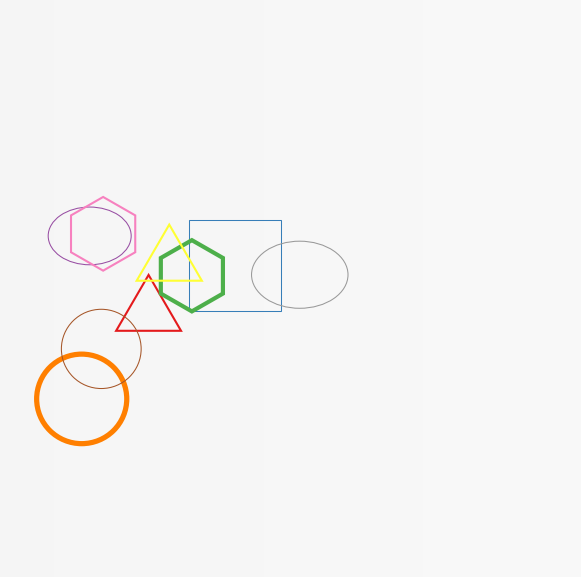[{"shape": "triangle", "thickness": 1, "radius": 0.32, "center": [0.256, 0.459]}, {"shape": "square", "thickness": 0.5, "radius": 0.39, "center": [0.405, 0.54]}, {"shape": "hexagon", "thickness": 2, "radius": 0.31, "center": [0.33, 0.522]}, {"shape": "oval", "thickness": 0.5, "radius": 0.36, "center": [0.154, 0.591]}, {"shape": "circle", "thickness": 2.5, "radius": 0.39, "center": [0.141, 0.308]}, {"shape": "triangle", "thickness": 1, "radius": 0.32, "center": [0.291, 0.545]}, {"shape": "circle", "thickness": 0.5, "radius": 0.34, "center": [0.174, 0.395]}, {"shape": "hexagon", "thickness": 1, "radius": 0.32, "center": [0.177, 0.594]}, {"shape": "oval", "thickness": 0.5, "radius": 0.41, "center": [0.516, 0.523]}]